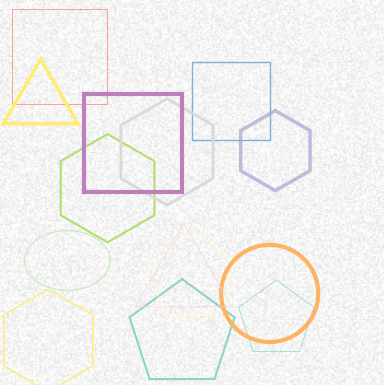[{"shape": "pentagon", "thickness": 0.5, "radius": 0.51, "center": [0.718, 0.17]}, {"shape": "pentagon", "thickness": 1.5, "radius": 0.72, "center": [0.473, 0.131]}, {"shape": "pentagon", "thickness": 0.5, "radius": 0.61, "center": [0.499, 0.282]}, {"shape": "hexagon", "thickness": 2.5, "radius": 0.52, "center": [0.715, 0.609]}, {"shape": "square", "thickness": 0.5, "radius": 0.62, "center": [0.155, 0.852]}, {"shape": "square", "thickness": 1, "radius": 0.5, "center": [0.6, 0.738]}, {"shape": "circle", "thickness": 3, "radius": 0.63, "center": [0.7, 0.238]}, {"shape": "hexagon", "thickness": 1.5, "radius": 0.7, "center": [0.279, 0.511]}, {"shape": "triangle", "thickness": 0.5, "radius": 0.72, "center": [0.477, 0.276]}, {"shape": "hexagon", "thickness": 2, "radius": 0.69, "center": [0.434, 0.606]}, {"shape": "square", "thickness": 3, "radius": 0.64, "center": [0.345, 0.628]}, {"shape": "oval", "thickness": 1, "radius": 0.56, "center": [0.175, 0.323]}, {"shape": "triangle", "thickness": 2.5, "radius": 0.56, "center": [0.106, 0.734]}, {"shape": "hexagon", "thickness": 1, "radius": 0.67, "center": [0.125, 0.116]}]